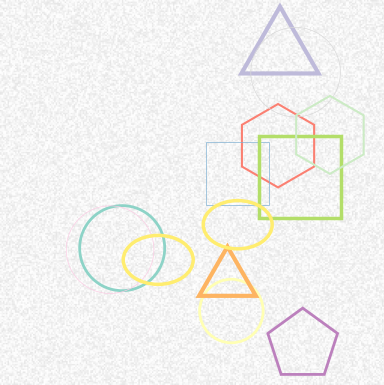[{"shape": "circle", "thickness": 2, "radius": 0.55, "center": [0.317, 0.355]}, {"shape": "circle", "thickness": 2, "radius": 0.41, "center": [0.601, 0.192]}, {"shape": "triangle", "thickness": 3, "radius": 0.58, "center": [0.727, 0.867]}, {"shape": "hexagon", "thickness": 1.5, "radius": 0.54, "center": [0.722, 0.622]}, {"shape": "square", "thickness": 0.5, "radius": 0.41, "center": [0.618, 0.549]}, {"shape": "triangle", "thickness": 3, "radius": 0.43, "center": [0.591, 0.274]}, {"shape": "square", "thickness": 2.5, "radius": 0.53, "center": [0.779, 0.539]}, {"shape": "circle", "thickness": 0.5, "radius": 0.57, "center": [0.286, 0.352]}, {"shape": "circle", "thickness": 0.5, "radius": 0.58, "center": [0.768, 0.813]}, {"shape": "pentagon", "thickness": 2, "radius": 0.48, "center": [0.786, 0.104]}, {"shape": "hexagon", "thickness": 1.5, "radius": 0.51, "center": [0.857, 0.65]}, {"shape": "oval", "thickness": 2.5, "radius": 0.45, "center": [0.411, 0.325]}, {"shape": "oval", "thickness": 2.5, "radius": 0.45, "center": [0.617, 0.416]}]